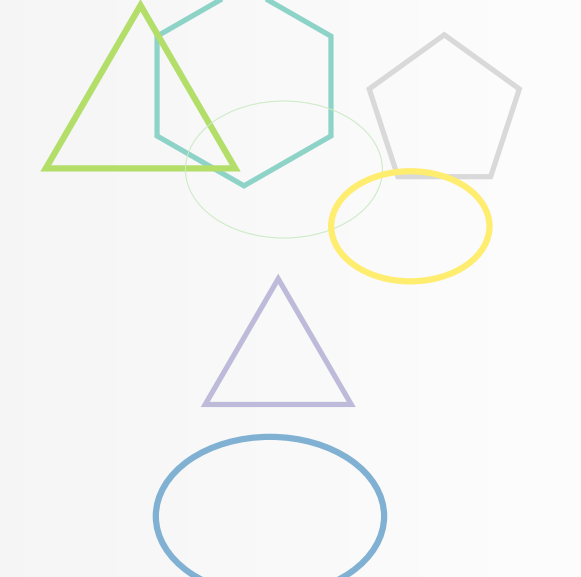[{"shape": "hexagon", "thickness": 2.5, "radius": 0.86, "center": [0.42, 0.85]}, {"shape": "triangle", "thickness": 2.5, "radius": 0.73, "center": [0.479, 0.371]}, {"shape": "oval", "thickness": 3, "radius": 0.98, "center": [0.464, 0.105]}, {"shape": "triangle", "thickness": 3, "radius": 0.94, "center": [0.242, 0.802]}, {"shape": "pentagon", "thickness": 2.5, "radius": 0.68, "center": [0.764, 0.803]}, {"shape": "oval", "thickness": 0.5, "radius": 0.85, "center": [0.488, 0.706]}, {"shape": "oval", "thickness": 3, "radius": 0.68, "center": [0.706, 0.607]}]